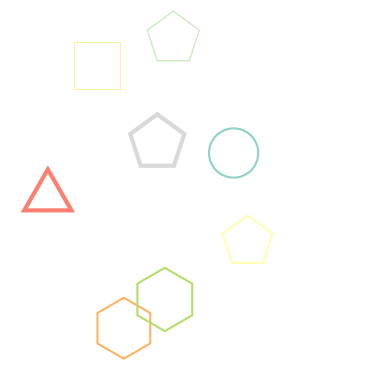[{"shape": "circle", "thickness": 1.5, "radius": 0.32, "center": [0.607, 0.603]}, {"shape": "pentagon", "thickness": 1.5, "radius": 0.34, "center": [0.643, 0.372]}, {"shape": "triangle", "thickness": 3, "radius": 0.35, "center": [0.124, 0.489]}, {"shape": "hexagon", "thickness": 1.5, "radius": 0.4, "center": [0.322, 0.148]}, {"shape": "hexagon", "thickness": 1.5, "radius": 0.41, "center": [0.428, 0.222]}, {"shape": "pentagon", "thickness": 3, "radius": 0.37, "center": [0.408, 0.629]}, {"shape": "pentagon", "thickness": 1, "radius": 0.36, "center": [0.45, 0.9]}, {"shape": "square", "thickness": 0.5, "radius": 0.3, "center": [0.252, 0.83]}]